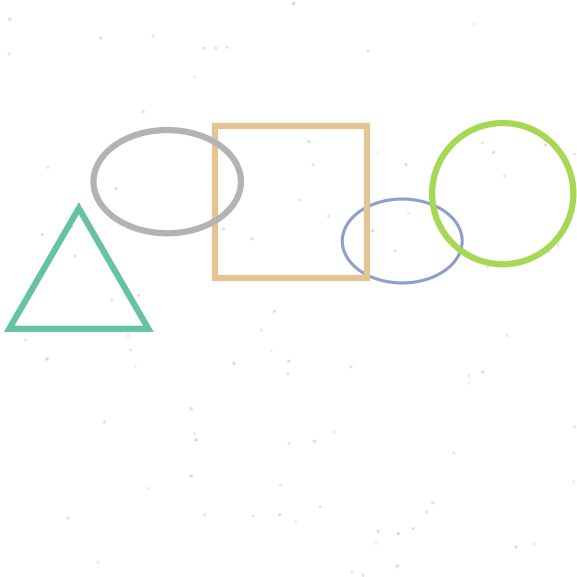[{"shape": "triangle", "thickness": 3, "radius": 0.7, "center": [0.136, 0.499]}, {"shape": "oval", "thickness": 1.5, "radius": 0.52, "center": [0.697, 0.582]}, {"shape": "circle", "thickness": 3, "radius": 0.61, "center": [0.871, 0.664]}, {"shape": "square", "thickness": 3, "radius": 0.66, "center": [0.504, 0.65]}, {"shape": "oval", "thickness": 3, "radius": 0.64, "center": [0.29, 0.685]}]